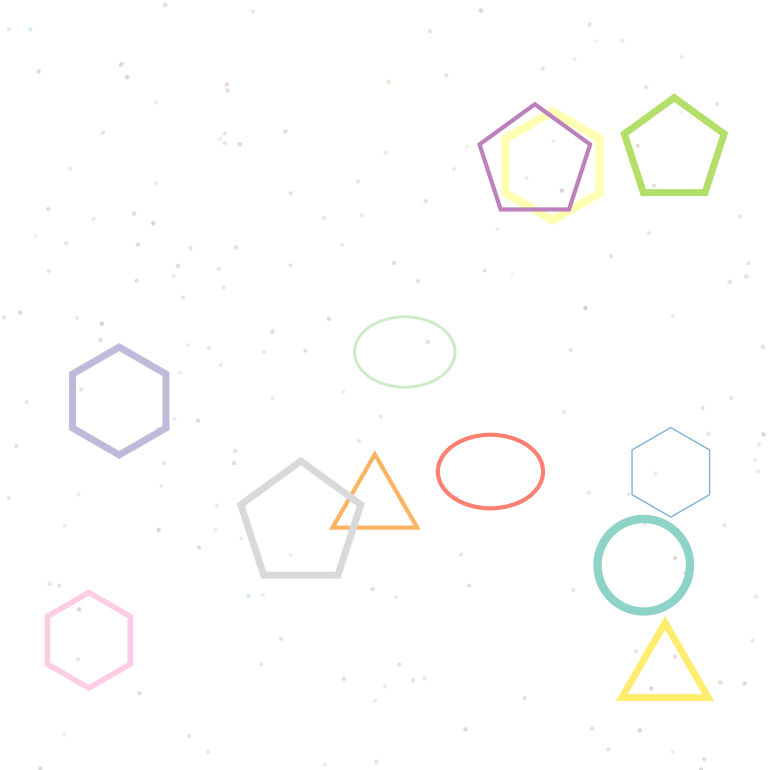[{"shape": "circle", "thickness": 3, "radius": 0.3, "center": [0.836, 0.266]}, {"shape": "hexagon", "thickness": 3, "radius": 0.35, "center": [0.718, 0.785]}, {"shape": "hexagon", "thickness": 2.5, "radius": 0.35, "center": [0.155, 0.479]}, {"shape": "oval", "thickness": 1.5, "radius": 0.34, "center": [0.637, 0.388]}, {"shape": "hexagon", "thickness": 0.5, "radius": 0.29, "center": [0.871, 0.387]}, {"shape": "triangle", "thickness": 1.5, "radius": 0.32, "center": [0.487, 0.346]}, {"shape": "pentagon", "thickness": 2.5, "radius": 0.34, "center": [0.876, 0.805]}, {"shape": "hexagon", "thickness": 2, "radius": 0.31, "center": [0.115, 0.168]}, {"shape": "pentagon", "thickness": 2.5, "radius": 0.41, "center": [0.391, 0.319]}, {"shape": "pentagon", "thickness": 1.5, "radius": 0.38, "center": [0.695, 0.789]}, {"shape": "oval", "thickness": 1, "radius": 0.33, "center": [0.526, 0.543]}, {"shape": "triangle", "thickness": 2.5, "radius": 0.32, "center": [0.864, 0.126]}]